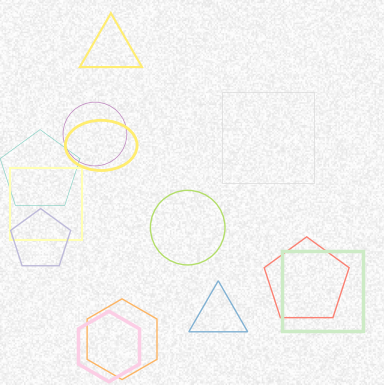[{"shape": "pentagon", "thickness": 0.5, "radius": 0.54, "center": [0.104, 0.554]}, {"shape": "square", "thickness": 1.5, "radius": 0.47, "center": [0.12, 0.471]}, {"shape": "pentagon", "thickness": 1, "radius": 0.41, "center": [0.106, 0.376]}, {"shape": "pentagon", "thickness": 1, "radius": 0.58, "center": [0.797, 0.269]}, {"shape": "triangle", "thickness": 1, "radius": 0.44, "center": [0.567, 0.182]}, {"shape": "hexagon", "thickness": 1, "radius": 0.52, "center": [0.317, 0.119]}, {"shape": "circle", "thickness": 1, "radius": 0.48, "center": [0.488, 0.409]}, {"shape": "hexagon", "thickness": 2.5, "radius": 0.46, "center": [0.283, 0.1]}, {"shape": "square", "thickness": 0.5, "radius": 0.59, "center": [0.696, 0.643]}, {"shape": "circle", "thickness": 0.5, "radius": 0.41, "center": [0.247, 0.652]}, {"shape": "square", "thickness": 2.5, "radius": 0.52, "center": [0.837, 0.244]}, {"shape": "triangle", "thickness": 1.5, "radius": 0.47, "center": [0.288, 0.872]}, {"shape": "oval", "thickness": 2, "radius": 0.47, "center": [0.263, 0.622]}]